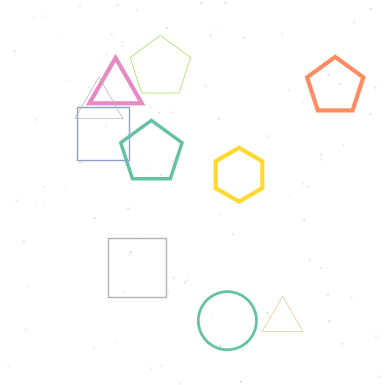[{"shape": "circle", "thickness": 2, "radius": 0.38, "center": [0.591, 0.167]}, {"shape": "pentagon", "thickness": 2.5, "radius": 0.42, "center": [0.393, 0.603]}, {"shape": "pentagon", "thickness": 3, "radius": 0.38, "center": [0.871, 0.775]}, {"shape": "square", "thickness": 1, "radius": 0.34, "center": [0.267, 0.653]}, {"shape": "triangle", "thickness": 3, "radius": 0.39, "center": [0.3, 0.771]}, {"shape": "pentagon", "thickness": 0.5, "radius": 0.41, "center": [0.416, 0.825]}, {"shape": "hexagon", "thickness": 3, "radius": 0.35, "center": [0.621, 0.546]}, {"shape": "triangle", "thickness": 0.5, "radius": 0.31, "center": [0.734, 0.169]}, {"shape": "square", "thickness": 1, "radius": 0.38, "center": [0.355, 0.305]}, {"shape": "triangle", "thickness": 0.5, "radius": 0.36, "center": [0.257, 0.728]}]